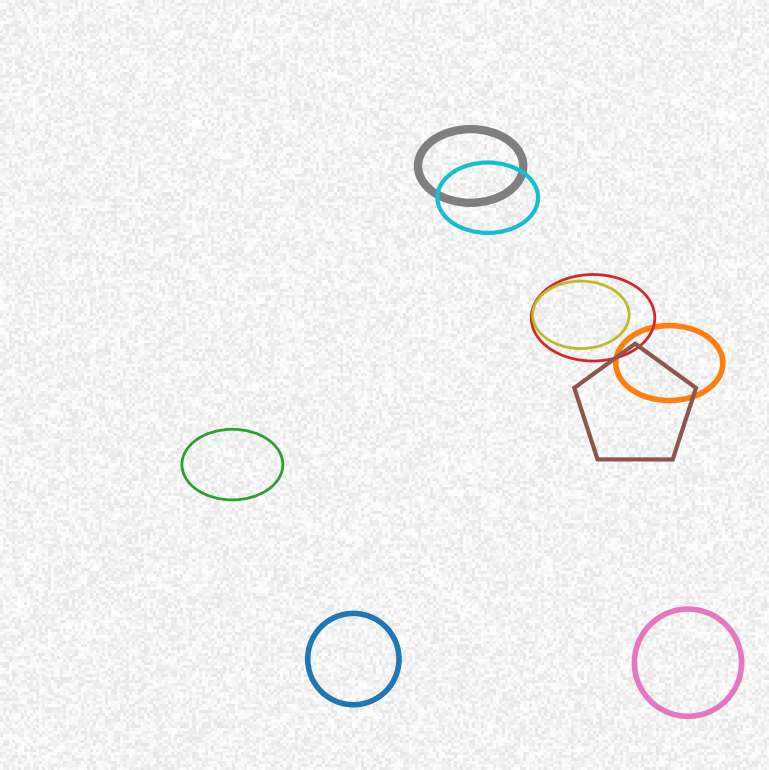[{"shape": "circle", "thickness": 2, "radius": 0.3, "center": [0.459, 0.144]}, {"shape": "oval", "thickness": 2, "radius": 0.35, "center": [0.869, 0.528]}, {"shape": "oval", "thickness": 1, "radius": 0.33, "center": [0.302, 0.397]}, {"shape": "oval", "thickness": 1, "radius": 0.4, "center": [0.77, 0.587]}, {"shape": "pentagon", "thickness": 1.5, "radius": 0.42, "center": [0.825, 0.471]}, {"shape": "circle", "thickness": 2, "radius": 0.35, "center": [0.893, 0.139]}, {"shape": "oval", "thickness": 3, "radius": 0.34, "center": [0.611, 0.784]}, {"shape": "oval", "thickness": 1, "radius": 0.31, "center": [0.754, 0.591]}, {"shape": "oval", "thickness": 1.5, "radius": 0.33, "center": [0.633, 0.743]}]